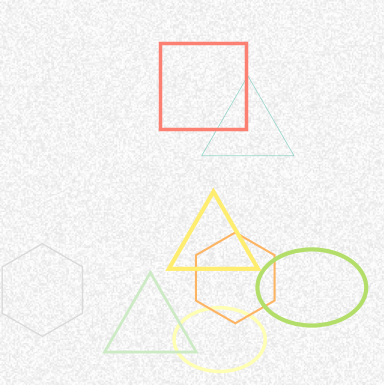[{"shape": "triangle", "thickness": 0.5, "radius": 0.69, "center": [0.644, 0.665]}, {"shape": "oval", "thickness": 2.5, "radius": 0.59, "center": [0.571, 0.118]}, {"shape": "square", "thickness": 2.5, "radius": 0.56, "center": [0.528, 0.778]}, {"shape": "hexagon", "thickness": 1.5, "radius": 0.59, "center": [0.611, 0.278]}, {"shape": "oval", "thickness": 3, "radius": 0.71, "center": [0.81, 0.253]}, {"shape": "hexagon", "thickness": 1, "radius": 0.6, "center": [0.11, 0.247]}, {"shape": "triangle", "thickness": 2, "radius": 0.69, "center": [0.391, 0.154]}, {"shape": "triangle", "thickness": 3, "radius": 0.67, "center": [0.554, 0.369]}]